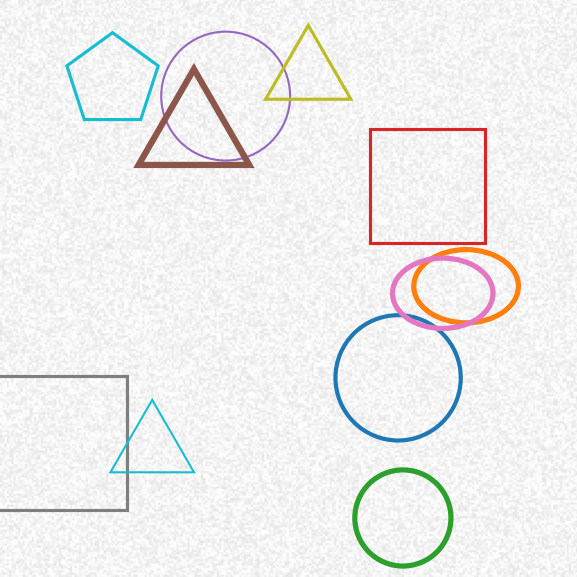[{"shape": "circle", "thickness": 2, "radius": 0.54, "center": [0.689, 0.345]}, {"shape": "oval", "thickness": 2.5, "radius": 0.45, "center": [0.807, 0.504]}, {"shape": "circle", "thickness": 2.5, "radius": 0.42, "center": [0.698, 0.102]}, {"shape": "square", "thickness": 1.5, "radius": 0.5, "center": [0.74, 0.677]}, {"shape": "circle", "thickness": 1, "radius": 0.56, "center": [0.391, 0.833]}, {"shape": "triangle", "thickness": 3, "radius": 0.55, "center": [0.336, 0.769]}, {"shape": "oval", "thickness": 2.5, "radius": 0.43, "center": [0.767, 0.491]}, {"shape": "square", "thickness": 1.5, "radius": 0.58, "center": [0.105, 0.232]}, {"shape": "triangle", "thickness": 1.5, "radius": 0.43, "center": [0.534, 0.87]}, {"shape": "pentagon", "thickness": 1.5, "radius": 0.42, "center": [0.195, 0.859]}, {"shape": "triangle", "thickness": 1, "radius": 0.42, "center": [0.264, 0.223]}]